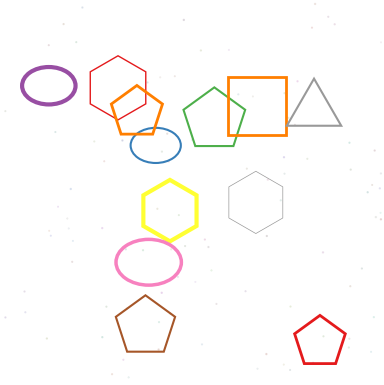[{"shape": "pentagon", "thickness": 2, "radius": 0.35, "center": [0.831, 0.112]}, {"shape": "hexagon", "thickness": 1, "radius": 0.42, "center": [0.307, 0.772]}, {"shape": "oval", "thickness": 1.5, "radius": 0.33, "center": [0.404, 0.622]}, {"shape": "pentagon", "thickness": 1.5, "radius": 0.42, "center": [0.557, 0.689]}, {"shape": "oval", "thickness": 3, "radius": 0.35, "center": [0.127, 0.777]}, {"shape": "square", "thickness": 2, "radius": 0.38, "center": [0.667, 0.725]}, {"shape": "pentagon", "thickness": 2, "radius": 0.35, "center": [0.356, 0.708]}, {"shape": "hexagon", "thickness": 3, "radius": 0.4, "center": [0.441, 0.453]}, {"shape": "pentagon", "thickness": 1.5, "radius": 0.4, "center": [0.378, 0.152]}, {"shape": "oval", "thickness": 2.5, "radius": 0.42, "center": [0.386, 0.319]}, {"shape": "triangle", "thickness": 1.5, "radius": 0.41, "center": [0.816, 0.714]}, {"shape": "hexagon", "thickness": 0.5, "radius": 0.4, "center": [0.665, 0.474]}]